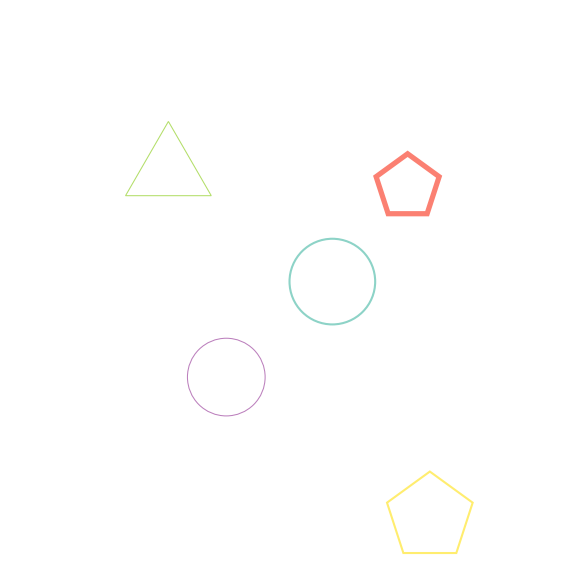[{"shape": "circle", "thickness": 1, "radius": 0.37, "center": [0.575, 0.512]}, {"shape": "pentagon", "thickness": 2.5, "radius": 0.29, "center": [0.706, 0.675]}, {"shape": "triangle", "thickness": 0.5, "radius": 0.43, "center": [0.292, 0.703]}, {"shape": "circle", "thickness": 0.5, "radius": 0.34, "center": [0.392, 0.346]}, {"shape": "pentagon", "thickness": 1, "radius": 0.39, "center": [0.744, 0.105]}]